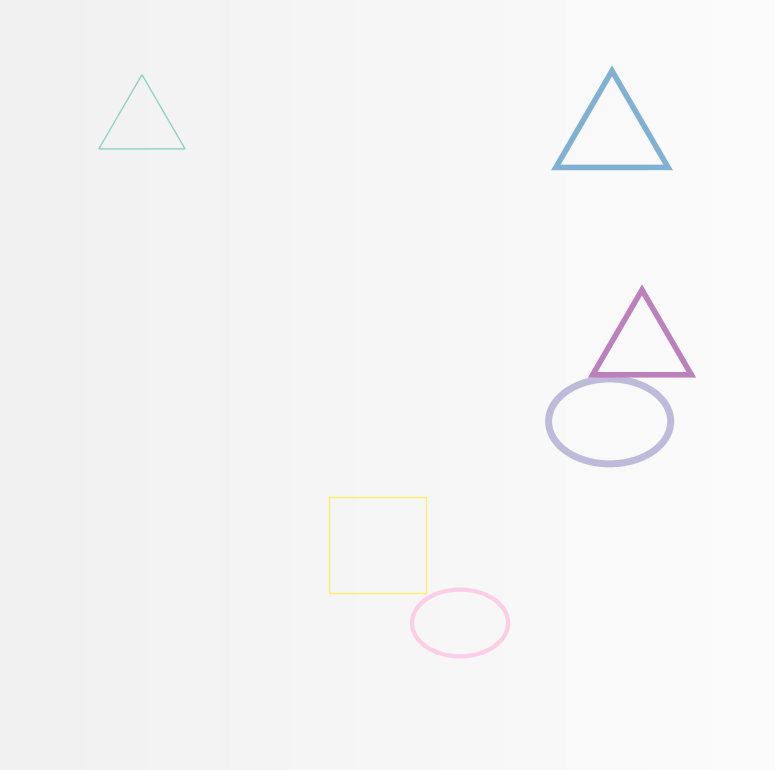[{"shape": "triangle", "thickness": 0.5, "radius": 0.32, "center": [0.183, 0.839]}, {"shape": "oval", "thickness": 2.5, "radius": 0.39, "center": [0.787, 0.453]}, {"shape": "triangle", "thickness": 2, "radius": 0.42, "center": [0.79, 0.824]}, {"shape": "oval", "thickness": 1.5, "radius": 0.31, "center": [0.594, 0.191]}, {"shape": "triangle", "thickness": 2, "radius": 0.37, "center": [0.828, 0.55]}, {"shape": "square", "thickness": 0.5, "radius": 0.31, "center": [0.487, 0.292]}]